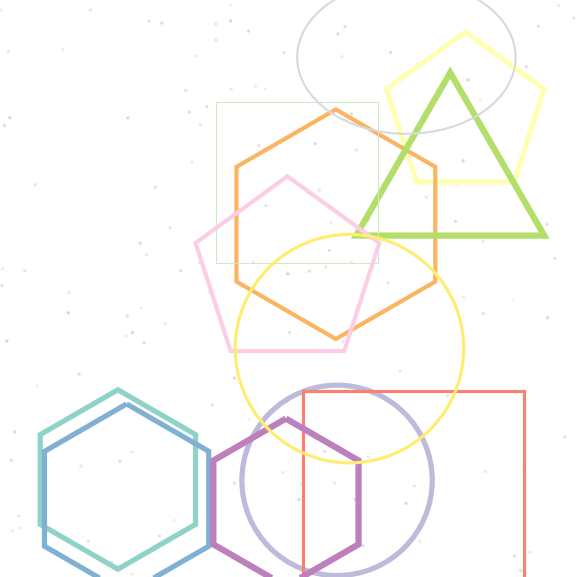[{"shape": "hexagon", "thickness": 2.5, "radius": 0.78, "center": [0.204, 0.169]}, {"shape": "pentagon", "thickness": 2.5, "radius": 0.72, "center": [0.806, 0.8]}, {"shape": "circle", "thickness": 2.5, "radius": 0.82, "center": [0.584, 0.167]}, {"shape": "square", "thickness": 1.5, "radius": 0.96, "center": [0.716, 0.131]}, {"shape": "hexagon", "thickness": 2.5, "radius": 0.82, "center": [0.219, 0.135]}, {"shape": "hexagon", "thickness": 2, "radius": 0.99, "center": [0.582, 0.611]}, {"shape": "triangle", "thickness": 3, "radius": 0.94, "center": [0.78, 0.685]}, {"shape": "pentagon", "thickness": 2, "radius": 0.84, "center": [0.498, 0.527]}, {"shape": "oval", "thickness": 1, "radius": 0.95, "center": [0.704, 0.9]}, {"shape": "hexagon", "thickness": 3, "radius": 0.73, "center": [0.495, 0.129]}, {"shape": "square", "thickness": 0.5, "radius": 0.7, "center": [0.514, 0.683]}, {"shape": "circle", "thickness": 1.5, "radius": 0.99, "center": [0.605, 0.395]}]